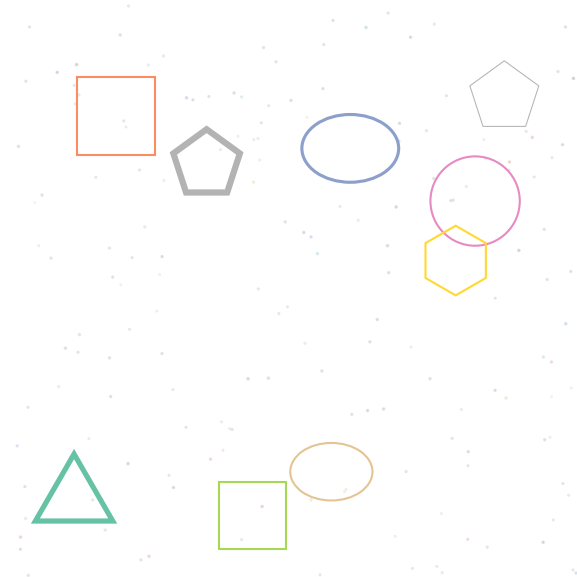[{"shape": "triangle", "thickness": 2.5, "radius": 0.39, "center": [0.128, 0.136]}, {"shape": "square", "thickness": 1, "radius": 0.34, "center": [0.202, 0.798]}, {"shape": "oval", "thickness": 1.5, "radius": 0.42, "center": [0.607, 0.742]}, {"shape": "circle", "thickness": 1, "radius": 0.39, "center": [0.823, 0.651]}, {"shape": "square", "thickness": 1, "radius": 0.29, "center": [0.438, 0.106]}, {"shape": "hexagon", "thickness": 1, "radius": 0.3, "center": [0.789, 0.548]}, {"shape": "oval", "thickness": 1, "radius": 0.36, "center": [0.574, 0.182]}, {"shape": "pentagon", "thickness": 3, "radius": 0.3, "center": [0.358, 0.715]}, {"shape": "pentagon", "thickness": 0.5, "radius": 0.31, "center": [0.873, 0.831]}]